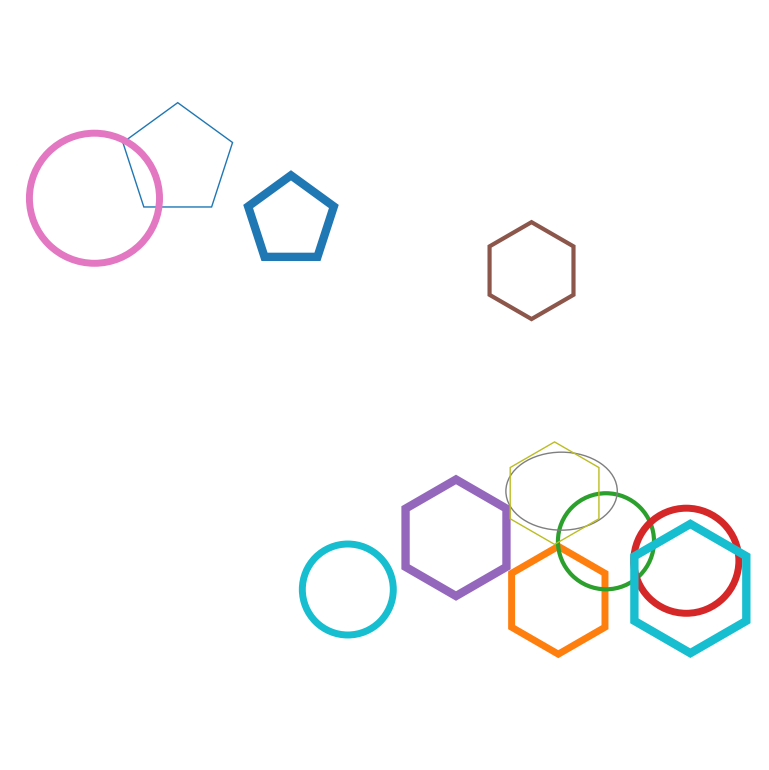[{"shape": "pentagon", "thickness": 3, "radius": 0.29, "center": [0.378, 0.714]}, {"shape": "pentagon", "thickness": 0.5, "radius": 0.37, "center": [0.231, 0.792]}, {"shape": "hexagon", "thickness": 2.5, "radius": 0.35, "center": [0.725, 0.22]}, {"shape": "circle", "thickness": 1.5, "radius": 0.31, "center": [0.787, 0.297]}, {"shape": "circle", "thickness": 2.5, "radius": 0.34, "center": [0.891, 0.272]}, {"shape": "hexagon", "thickness": 3, "radius": 0.38, "center": [0.592, 0.302]}, {"shape": "hexagon", "thickness": 1.5, "radius": 0.31, "center": [0.69, 0.649]}, {"shape": "circle", "thickness": 2.5, "radius": 0.42, "center": [0.123, 0.743]}, {"shape": "oval", "thickness": 0.5, "radius": 0.36, "center": [0.729, 0.362]}, {"shape": "hexagon", "thickness": 0.5, "radius": 0.33, "center": [0.72, 0.36]}, {"shape": "circle", "thickness": 2.5, "radius": 0.3, "center": [0.452, 0.234]}, {"shape": "hexagon", "thickness": 3, "radius": 0.42, "center": [0.897, 0.236]}]